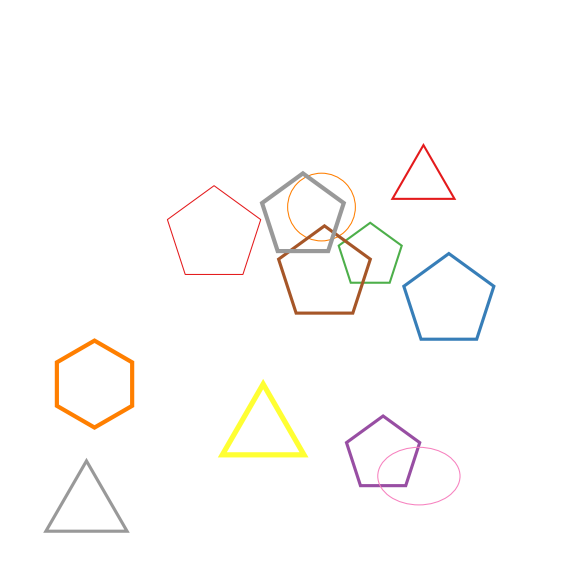[{"shape": "pentagon", "thickness": 0.5, "radius": 0.42, "center": [0.371, 0.593]}, {"shape": "triangle", "thickness": 1, "radius": 0.31, "center": [0.733, 0.686]}, {"shape": "pentagon", "thickness": 1.5, "radius": 0.41, "center": [0.777, 0.478]}, {"shape": "pentagon", "thickness": 1, "radius": 0.29, "center": [0.641, 0.556]}, {"shape": "pentagon", "thickness": 1.5, "radius": 0.33, "center": [0.663, 0.212]}, {"shape": "circle", "thickness": 0.5, "radius": 0.29, "center": [0.557, 0.641]}, {"shape": "hexagon", "thickness": 2, "radius": 0.38, "center": [0.164, 0.334]}, {"shape": "triangle", "thickness": 2.5, "radius": 0.41, "center": [0.456, 0.252]}, {"shape": "pentagon", "thickness": 1.5, "radius": 0.42, "center": [0.562, 0.524]}, {"shape": "oval", "thickness": 0.5, "radius": 0.36, "center": [0.725, 0.175]}, {"shape": "pentagon", "thickness": 2, "radius": 0.37, "center": [0.525, 0.625]}, {"shape": "triangle", "thickness": 1.5, "radius": 0.41, "center": [0.15, 0.12]}]